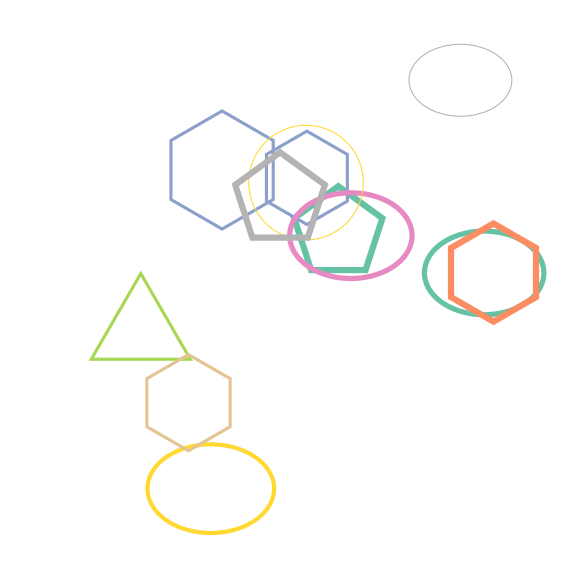[{"shape": "pentagon", "thickness": 3, "radius": 0.4, "center": [0.586, 0.596]}, {"shape": "oval", "thickness": 2.5, "radius": 0.52, "center": [0.838, 0.527]}, {"shape": "hexagon", "thickness": 3, "radius": 0.42, "center": [0.855, 0.527]}, {"shape": "hexagon", "thickness": 1.5, "radius": 0.51, "center": [0.385, 0.705]}, {"shape": "hexagon", "thickness": 1.5, "radius": 0.4, "center": [0.531, 0.691]}, {"shape": "oval", "thickness": 2.5, "radius": 0.53, "center": [0.608, 0.591]}, {"shape": "triangle", "thickness": 1.5, "radius": 0.49, "center": [0.244, 0.427]}, {"shape": "circle", "thickness": 0.5, "radius": 0.5, "center": [0.53, 0.683]}, {"shape": "oval", "thickness": 2, "radius": 0.55, "center": [0.365, 0.153]}, {"shape": "hexagon", "thickness": 1.5, "radius": 0.42, "center": [0.326, 0.302]}, {"shape": "pentagon", "thickness": 3, "radius": 0.41, "center": [0.485, 0.654]}, {"shape": "oval", "thickness": 0.5, "radius": 0.45, "center": [0.797, 0.86]}]